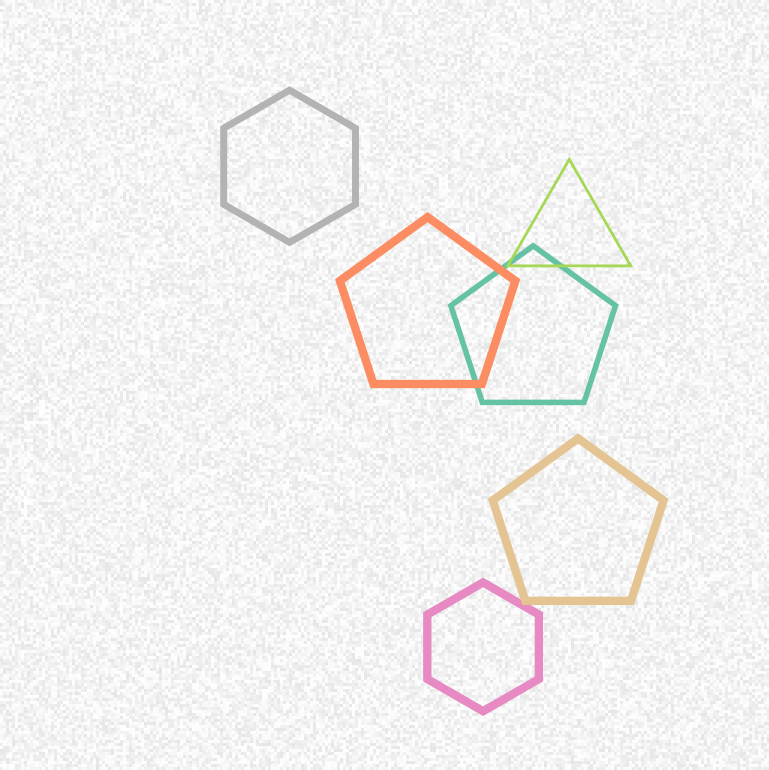[{"shape": "pentagon", "thickness": 2, "radius": 0.56, "center": [0.692, 0.568]}, {"shape": "pentagon", "thickness": 3, "radius": 0.6, "center": [0.555, 0.598]}, {"shape": "hexagon", "thickness": 3, "radius": 0.42, "center": [0.627, 0.16]}, {"shape": "triangle", "thickness": 1, "radius": 0.46, "center": [0.739, 0.701]}, {"shape": "pentagon", "thickness": 3, "radius": 0.58, "center": [0.751, 0.314]}, {"shape": "hexagon", "thickness": 2.5, "radius": 0.49, "center": [0.376, 0.784]}]